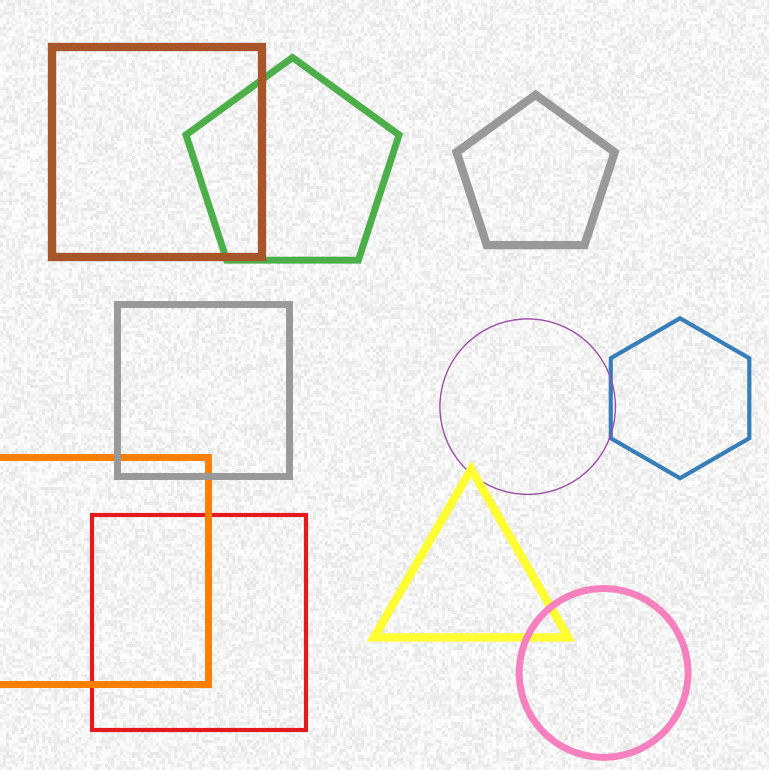[{"shape": "square", "thickness": 1.5, "radius": 0.7, "center": [0.259, 0.192]}, {"shape": "hexagon", "thickness": 1.5, "radius": 0.52, "center": [0.883, 0.483]}, {"shape": "pentagon", "thickness": 2.5, "radius": 0.73, "center": [0.38, 0.78]}, {"shape": "circle", "thickness": 0.5, "radius": 0.57, "center": [0.685, 0.472]}, {"shape": "square", "thickness": 2.5, "radius": 0.74, "center": [0.123, 0.259]}, {"shape": "triangle", "thickness": 3, "radius": 0.73, "center": [0.612, 0.245]}, {"shape": "square", "thickness": 3, "radius": 0.68, "center": [0.204, 0.802]}, {"shape": "circle", "thickness": 2.5, "radius": 0.55, "center": [0.784, 0.126]}, {"shape": "pentagon", "thickness": 3, "radius": 0.54, "center": [0.696, 0.769]}, {"shape": "square", "thickness": 2.5, "radius": 0.56, "center": [0.263, 0.494]}]